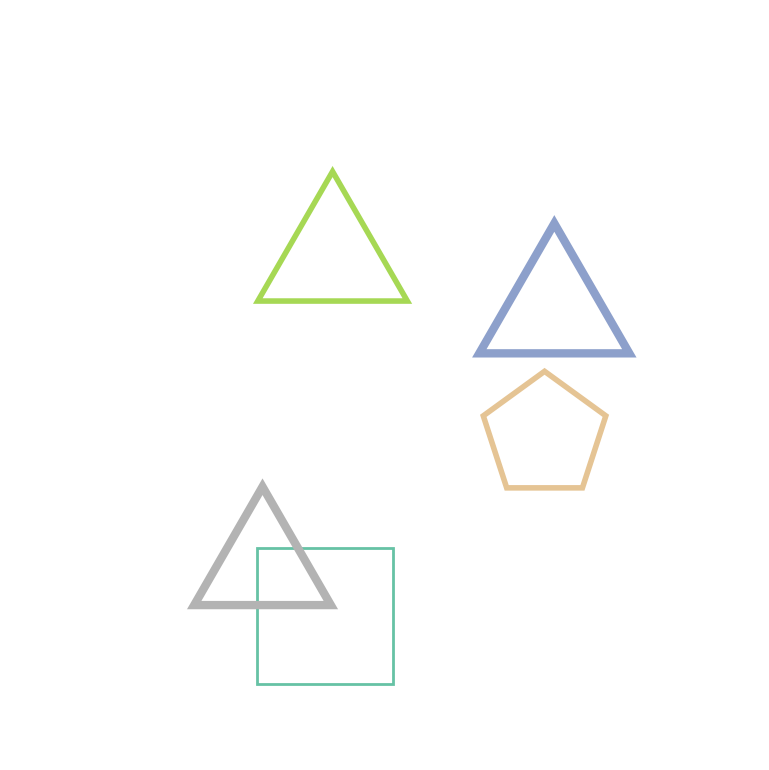[{"shape": "square", "thickness": 1, "radius": 0.44, "center": [0.422, 0.2]}, {"shape": "triangle", "thickness": 3, "radius": 0.56, "center": [0.72, 0.597]}, {"shape": "triangle", "thickness": 2, "radius": 0.56, "center": [0.432, 0.665]}, {"shape": "pentagon", "thickness": 2, "radius": 0.42, "center": [0.707, 0.434]}, {"shape": "triangle", "thickness": 3, "radius": 0.51, "center": [0.341, 0.265]}]